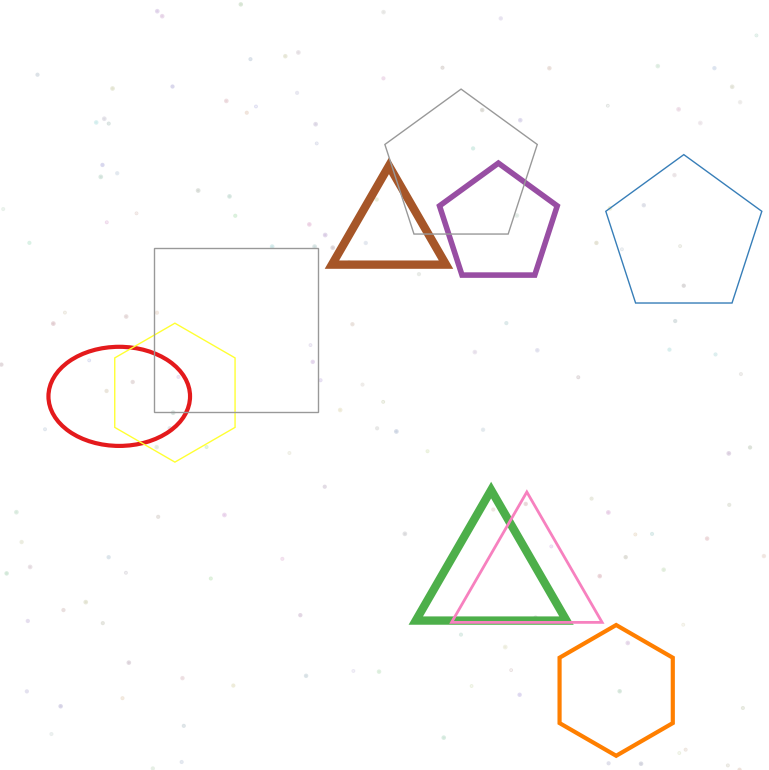[{"shape": "oval", "thickness": 1.5, "radius": 0.46, "center": [0.155, 0.485]}, {"shape": "pentagon", "thickness": 0.5, "radius": 0.53, "center": [0.888, 0.693]}, {"shape": "triangle", "thickness": 3, "radius": 0.56, "center": [0.638, 0.251]}, {"shape": "pentagon", "thickness": 2, "radius": 0.4, "center": [0.647, 0.708]}, {"shape": "hexagon", "thickness": 1.5, "radius": 0.42, "center": [0.8, 0.103]}, {"shape": "hexagon", "thickness": 0.5, "radius": 0.45, "center": [0.227, 0.49]}, {"shape": "triangle", "thickness": 3, "radius": 0.43, "center": [0.505, 0.699]}, {"shape": "triangle", "thickness": 1, "radius": 0.56, "center": [0.684, 0.248]}, {"shape": "square", "thickness": 0.5, "radius": 0.53, "center": [0.307, 0.571]}, {"shape": "pentagon", "thickness": 0.5, "radius": 0.52, "center": [0.599, 0.78]}]